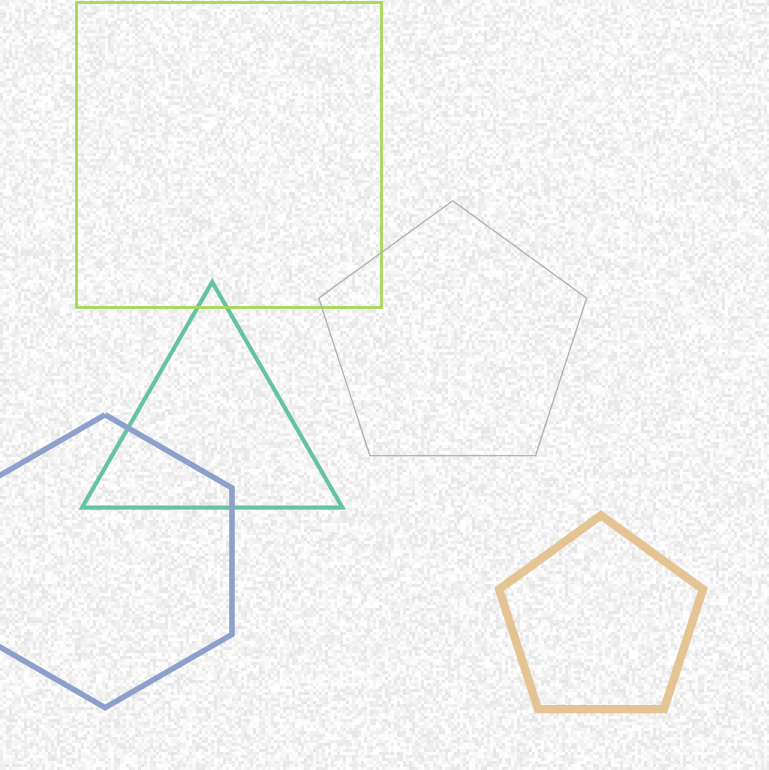[{"shape": "triangle", "thickness": 1.5, "radius": 0.98, "center": [0.276, 0.438]}, {"shape": "hexagon", "thickness": 2, "radius": 0.95, "center": [0.137, 0.271]}, {"shape": "square", "thickness": 1, "radius": 0.99, "center": [0.297, 0.799]}, {"shape": "pentagon", "thickness": 3, "radius": 0.7, "center": [0.781, 0.192]}, {"shape": "pentagon", "thickness": 0.5, "radius": 0.91, "center": [0.588, 0.556]}]